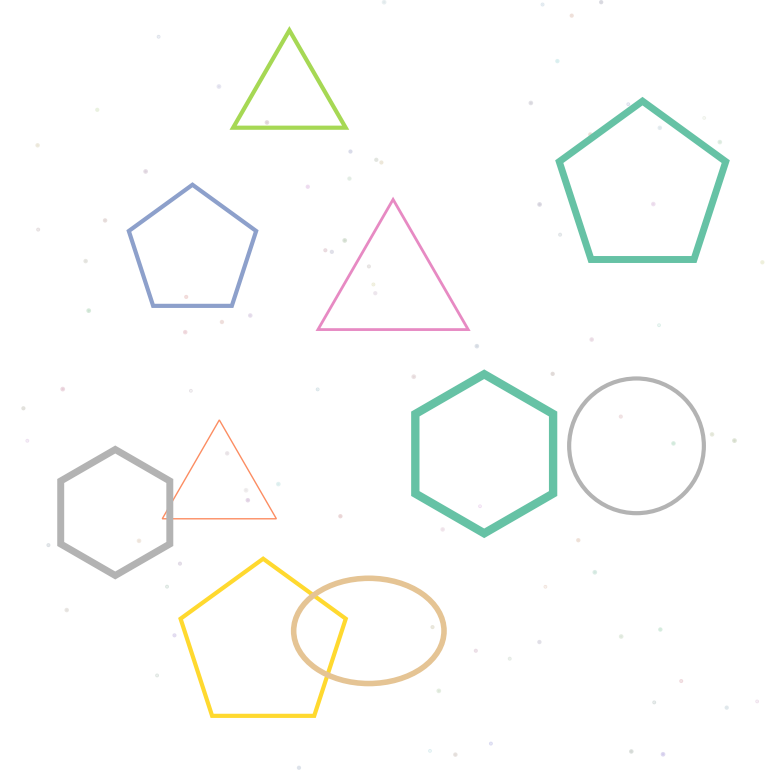[{"shape": "pentagon", "thickness": 2.5, "radius": 0.57, "center": [0.834, 0.755]}, {"shape": "hexagon", "thickness": 3, "radius": 0.52, "center": [0.629, 0.411]}, {"shape": "triangle", "thickness": 0.5, "radius": 0.43, "center": [0.285, 0.369]}, {"shape": "pentagon", "thickness": 1.5, "radius": 0.43, "center": [0.25, 0.673]}, {"shape": "triangle", "thickness": 1, "radius": 0.56, "center": [0.51, 0.628]}, {"shape": "triangle", "thickness": 1.5, "radius": 0.42, "center": [0.376, 0.876]}, {"shape": "pentagon", "thickness": 1.5, "radius": 0.56, "center": [0.342, 0.162]}, {"shape": "oval", "thickness": 2, "radius": 0.49, "center": [0.479, 0.181]}, {"shape": "hexagon", "thickness": 2.5, "radius": 0.41, "center": [0.15, 0.334]}, {"shape": "circle", "thickness": 1.5, "radius": 0.44, "center": [0.827, 0.421]}]